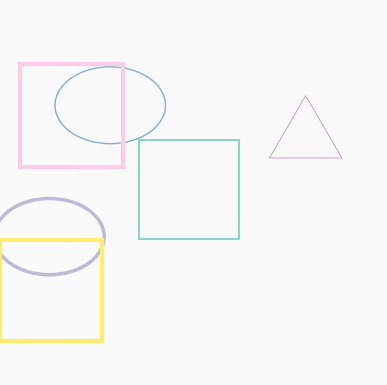[{"shape": "square", "thickness": 1.5, "radius": 0.65, "center": [0.487, 0.508]}, {"shape": "oval", "thickness": 2.5, "radius": 0.71, "center": [0.127, 0.385]}, {"shape": "oval", "thickness": 1, "radius": 0.71, "center": [0.284, 0.727]}, {"shape": "square", "thickness": 3, "radius": 0.66, "center": [0.184, 0.7]}, {"shape": "triangle", "thickness": 0.5, "radius": 0.54, "center": [0.789, 0.644]}, {"shape": "square", "thickness": 3, "radius": 0.66, "center": [0.132, 0.246]}]